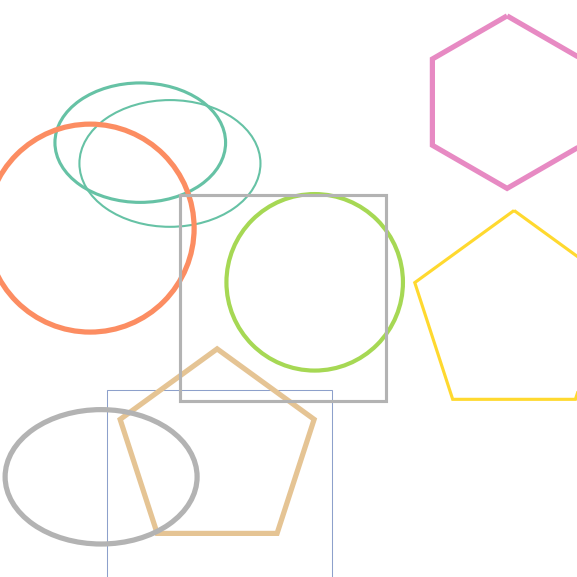[{"shape": "oval", "thickness": 1, "radius": 0.78, "center": [0.294, 0.716]}, {"shape": "oval", "thickness": 1.5, "radius": 0.74, "center": [0.243, 0.752]}, {"shape": "circle", "thickness": 2.5, "radius": 0.9, "center": [0.156, 0.604]}, {"shape": "square", "thickness": 0.5, "radius": 0.97, "center": [0.38, 0.13]}, {"shape": "hexagon", "thickness": 2.5, "radius": 0.75, "center": [0.878, 0.822]}, {"shape": "circle", "thickness": 2, "radius": 0.76, "center": [0.545, 0.51]}, {"shape": "pentagon", "thickness": 1.5, "radius": 0.9, "center": [0.89, 0.454]}, {"shape": "pentagon", "thickness": 2.5, "radius": 0.88, "center": [0.376, 0.218]}, {"shape": "oval", "thickness": 2.5, "radius": 0.83, "center": [0.175, 0.173]}, {"shape": "square", "thickness": 1.5, "radius": 0.89, "center": [0.489, 0.484]}]